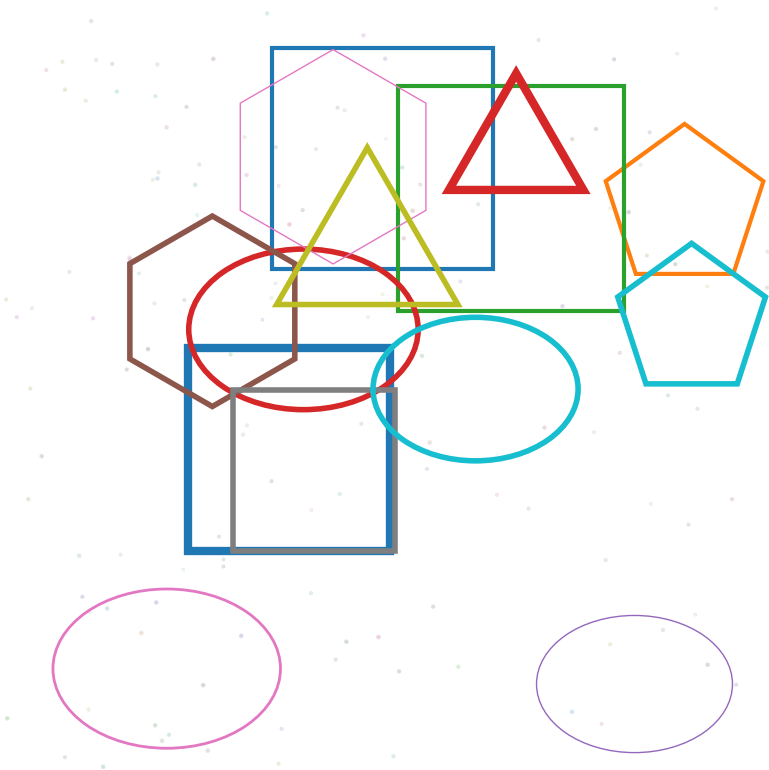[{"shape": "square", "thickness": 3, "radius": 0.66, "center": [0.375, 0.416]}, {"shape": "square", "thickness": 1.5, "radius": 0.72, "center": [0.497, 0.794]}, {"shape": "pentagon", "thickness": 1.5, "radius": 0.54, "center": [0.889, 0.731]}, {"shape": "square", "thickness": 1.5, "radius": 0.73, "center": [0.664, 0.742]}, {"shape": "triangle", "thickness": 3, "radius": 0.5, "center": [0.67, 0.804]}, {"shape": "oval", "thickness": 2, "radius": 0.74, "center": [0.394, 0.572]}, {"shape": "oval", "thickness": 0.5, "radius": 0.64, "center": [0.824, 0.112]}, {"shape": "hexagon", "thickness": 2, "radius": 0.62, "center": [0.276, 0.596]}, {"shape": "hexagon", "thickness": 0.5, "radius": 0.7, "center": [0.433, 0.796]}, {"shape": "oval", "thickness": 1, "radius": 0.74, "center": [0.217, 0.132]}, {"shape": "square", "thickness": 2, "radius": 0.53, "center": [0.408, 0.389]}, {"shape": "triangle", "thickness": 2, "radius": 0.68, "center": [0.477, 0.672]}, {"shape": "pentagon", "thickness": 2, "radius": 0.5, "center": [0.898, 0.583]}, {"shape": "oval", "thickness": 2, "radius": 0.67, "center": [0.618, 0.495]}]